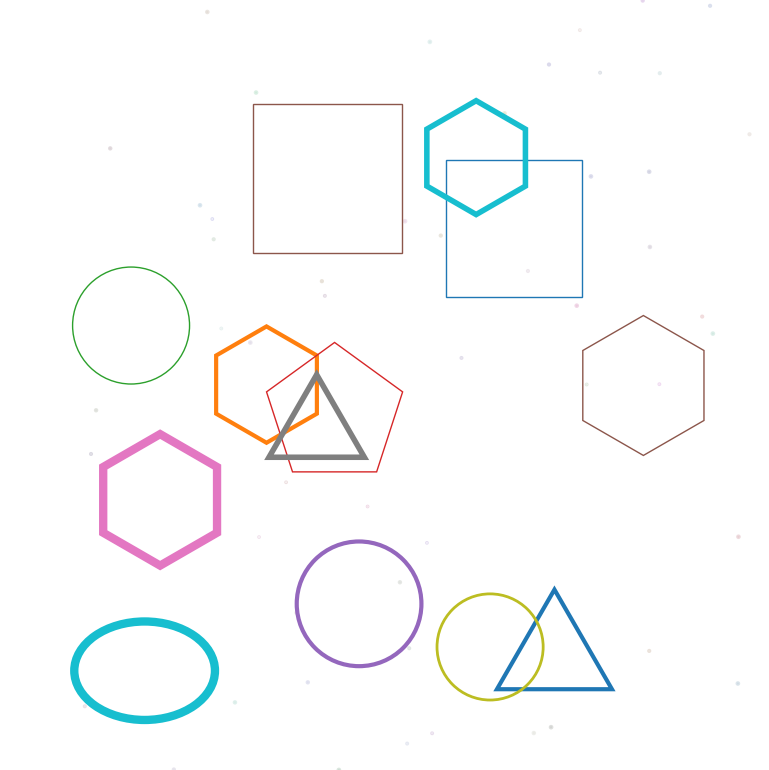[{"shape": "triangle", "thickness": 1.5, "radius": 0.43, "center": [0.72, 0.148]}, {"shape": "square", "thickness": 0.5, "radius": 0.44, "center": [0.668, 0.703]}, {"shape": "hexagon", "thickness": 1.5, "radius": 0.38, "center": [0.346, 0.501]}, {"shape": "circle", "thickness": 0.5, "radius": 0.38, "center": [0.17, 0.577]}, {"shape": "pentagon", "thickness": 0.5, "radius": 0.46, "center": [0.435, 0.462]}, {"shape": "circle", "thickness": 1.5, "radius": 0.4, "center": [0.466, 0.216]}, {"shape": "square", "thickness": 0.5, "radius": 0.48, "center": [0.425, 0.769]}, {"shape": "hexagon", "thickness": 0.5, "radius": 0.45, "center": [0.836, 0.499]}, {"shape": "hexagon", "thickness": 3, "radius": 0.43, "center": [0.208, 0.351]}, {"shape": "triangle", "thickness": 2, "radius": 0.36, "center": [0.411, 0.442]}, {"shape": "circle", "thickness": 1, "radius": 0.34, "center": [0.636, 0.16]}, {"shape": "hexagon", "thickness": 2, "radius": 0.37, "center": [0.618, 0.795]}, {"shape": "oval", "thickness": 3, "radius": 0.46, "center": [0.188, 0.129]}]